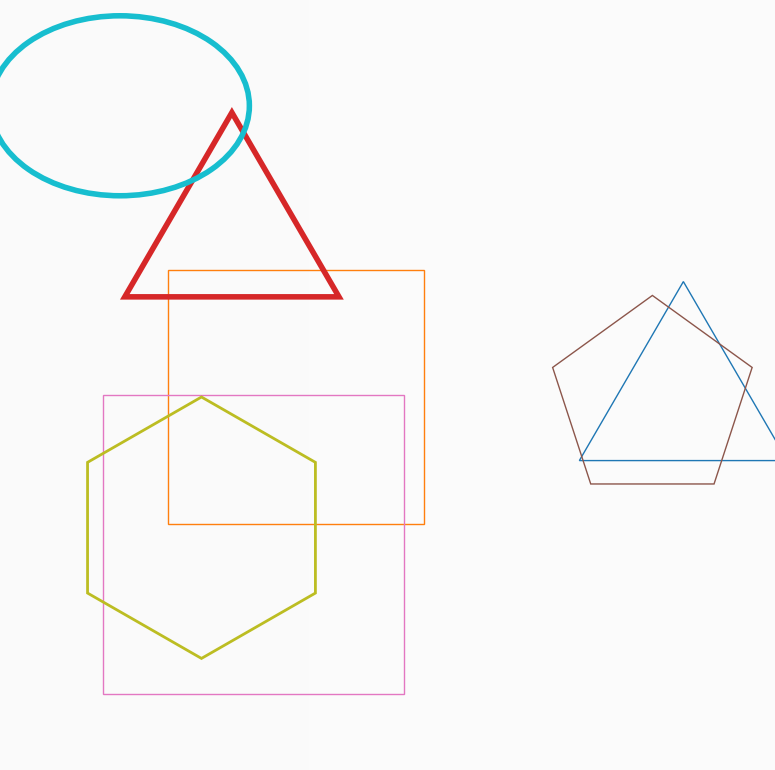[{"shape": "triangle", "thickness": 0.5, "radius": 0.77, "center": [0.882, 0.479]}, {"shape": "square", "thickness": 0.5, "radius": 0.82, "center": [0.382, 0.484]}, {"shape": "triangle", "thickness": 2, "radius": 0.8, "center": [0.299, 0.694]}, {"shape": "pentagon", "thickness": 0.5, "radius": 0.68, "center": [0.842, 0.481]}, {"shape": "square", "thickness": 0.5, "radius": 0.97, "center": [0.327, 0.293]}, {"shape": "hexagon", "thickness": 1, "radius": 0.85, "center": [0.26, 0.315]}, {"shape": "oval", "thickness": 2, "radius": 0.83, "center": [0.155, 0.863]}]